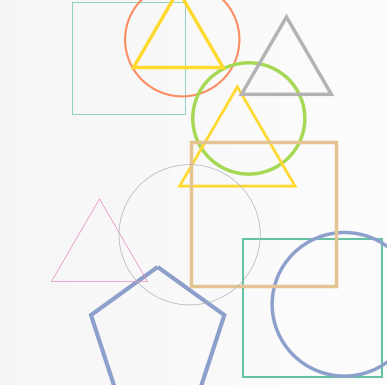[{"shape": "square", "thickness": 1.5, "radius": 0.9, "center": [0.806, 0.2]}, {"shape": "square", "thickness": 0.5, "radius": 0.73, "center": [0.333, 0.85]}, {"shape": "circle", "thickness": 1.5, "radius": 0.74, "center": [0.47, 0.897]}, {"shape": "pentagon", "thickness": 3, "radius": 0.9, "center": [0.407, 0.126]}, {"shape": "circle", "thickness": 2.5, "radius": 0.93, "center": [0.889, 0.21]}, {"shape": "triangle", "thickness": 0.5, "radius": 0.72, "center": [0.257, 0.34]}, {"shape": "circle", "thickness": 2.5, "radius": 0.72, "center": [0.642, 0.692]}, {"shape": "triangle", "thickness": 2.5, "radius": 0.67, "center": [0.46, 0.891]}, {"shape": "triangle", "thickness": 2, "radius": 0.86, "center": [0.613, 0.603]}, {"shape": "square", "thickness": 2.5, "radius": 0.93, "center": [0.68, 0.445]}, {"shape": "triangle", "thickness": 2.5, "radius": 0.67, "center": [0.739, 0.822]}, {"shape": "circle", "thickness": 0.5, "radius": 0.91, "center": [0.489, 0.39]}]